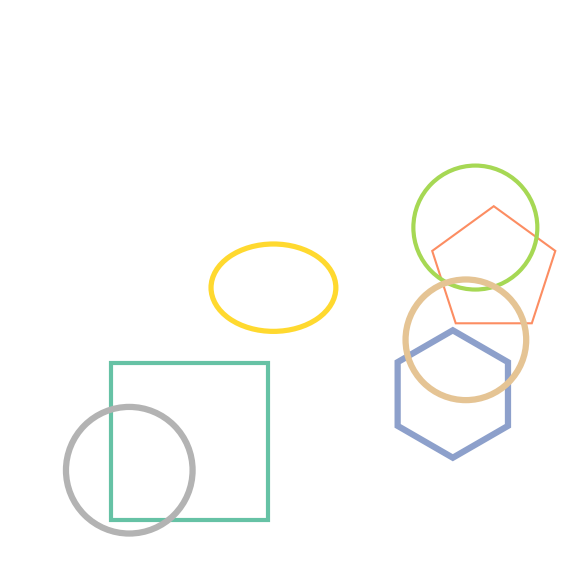[{"shape": "square", "thickness": 2, "radius": 0.68, "center": [0.329, 0.234]}, {"shape": "pentagon", "thickness": 1, "radius": 0.56, "center": [0.855, 0.53]}, {"shape": "hexagon", "thickness": 3, "radius": 0.55, "center": [0.784, 0.317]}, {"shape": "circle", "thickness": 2, "radius": 0.54, "center": [0.823, 0.605]}, {"shape": "oval", "thickness": 2.5, "radius": 0.54, "center": [0.474, 0.501]}, {"shape": "circle", "thickness": 3, "radius": 0.52, "center": [0.807, 0.411]}, {"shape": "circle", "thickness": 3, "radius": 0.55, "center": [0.224, 0.185]}]